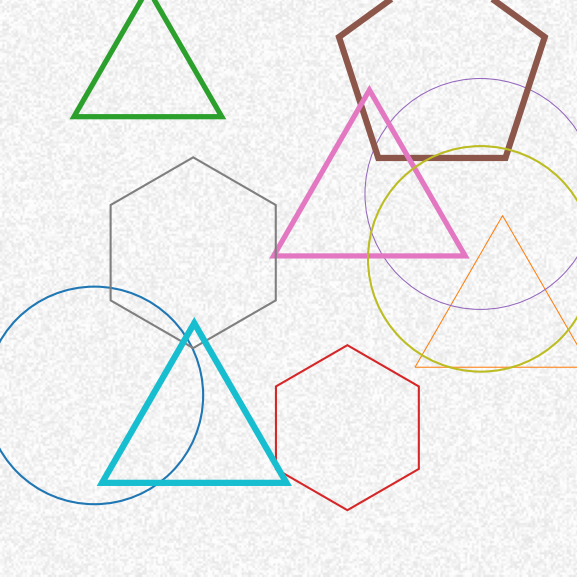[{"shape": "circle", "thickness": 1, "radius": 0.94, "center": [0.163, 0.314]}, {"shape": "triangle", "thickness": 0.5, "radius": 0.88, "center": [0.87, 0.451]}, {"shape": "triangle", "thickness": 2.5, "radius": 0.74, "center": [0.256, 0.871]}, {"shape": "hexagon", "thickness": 1, "radius": 0.71, "center": [0.602, 0.259]}, {"shape": "circle", "thickness": 0.5, "radius": 1.0, "center": [0.832, 0.663]}, {"shape": "pentagon", "thickness": 3, "radius": 0.94, "center": [0.765, 0.877]}, {"shape": "triangle", "thickness": 2.5, "radius": 0.96, "center": [0.64, 0.652]}, {"shape": "hexagon", "thickness": 1, "radius": 0.83, "center": [0.335, 0.562]}, {"shape": "circle", "thickness": 1, "radius": 0.98, "center": [0.833, 0.551]}, {"shape": "triangle", "thickness": 3, "radius": 0.92, "center": [0.336, 0.255]}]